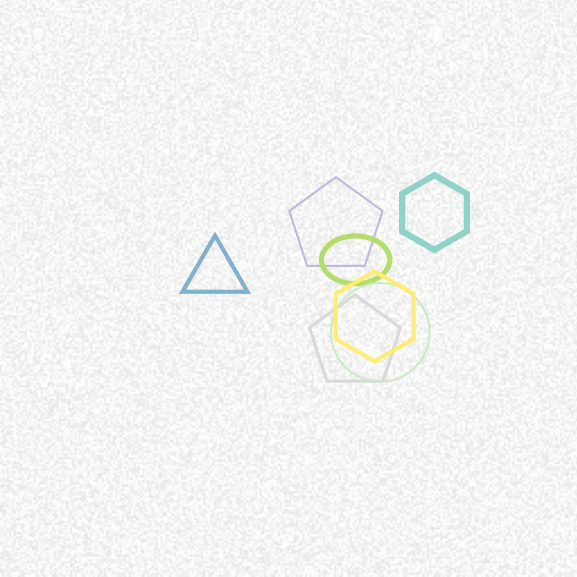[{"shape": "hexagon", "thickness": 3, "radius": 0.32, "center": [0.752, 0.631]}, {"shape": "pentagon", "thickness": 1, "radius": 0.42, "center": [0.582, 0.607]}, {"shape": "triangle", "thickness": 2, "radius": 0.32, "center": [0.372, 0.526]}, {"shape": "oval", "thickness": 2.5, "radius": 0.3, "center": [0.616, 0.549]}, {"shape": "pentagon", "thickness": 1.5, "radius": 0.41, "center": [0.615, 0.406]}, {"shape": "circle", "thickness": 1, "radius": 0.43, "center": [0.659, 0.424]}, {"shape": "hexagon", "thickness": 2, "radius": 0.39, "center": [0.649, 0.451]}]